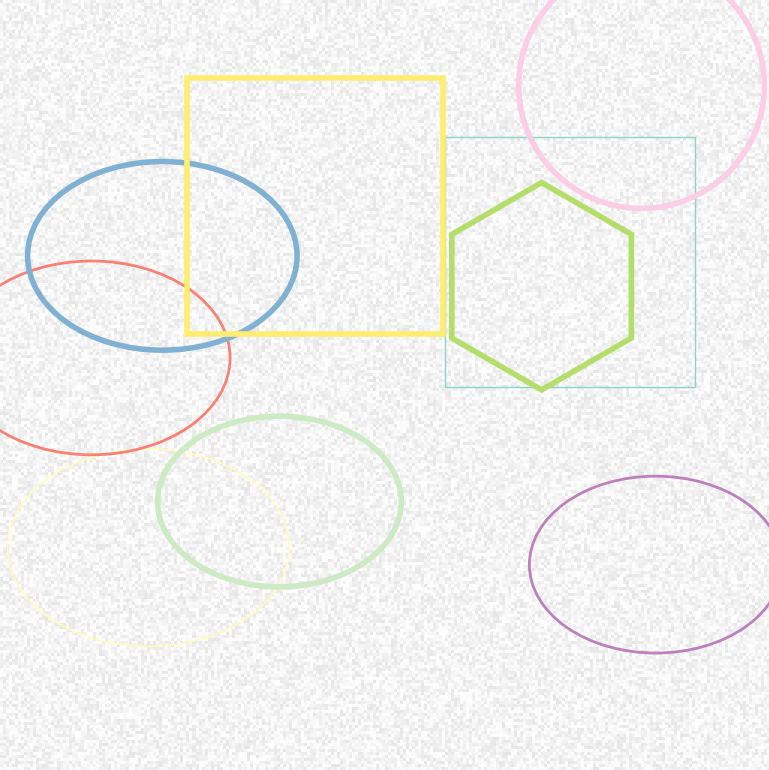[{"shape": "square", "thickness": 0.5, "radius": 0.81, "center": [0.74, 0.659]}, {"shape": "oval", "thickness": 0.5, "radius": 0.91, "center": [0.193, 0.289]}, {"shape": "oval", "thickness": 1, "radius": 0.9, "center": [0.119, 0.535]}, {"shape": "oval", "thickness": 2, "radius": 0.87, "center": [0.211, 0.668]}, {"shape": "hexagon", "thickness": 2, "radius": 0.67, "center": [0.703, 0.628]}, {"shape": "circle", "thickness": 2, "radius": 0.8, "center": [0.833, 0.889]}, {"shape": "oval", "thickness": 1, "radius": 0.82, "center": [0.852, 0.267]}, {"shape": "oval", "thickness": 2, "radius": 0.79, "center": [0.363, 0.349]}, {"shape": "square", "thickness": 2, "radius": 0.83, "center": [0.409, 0.733]}]